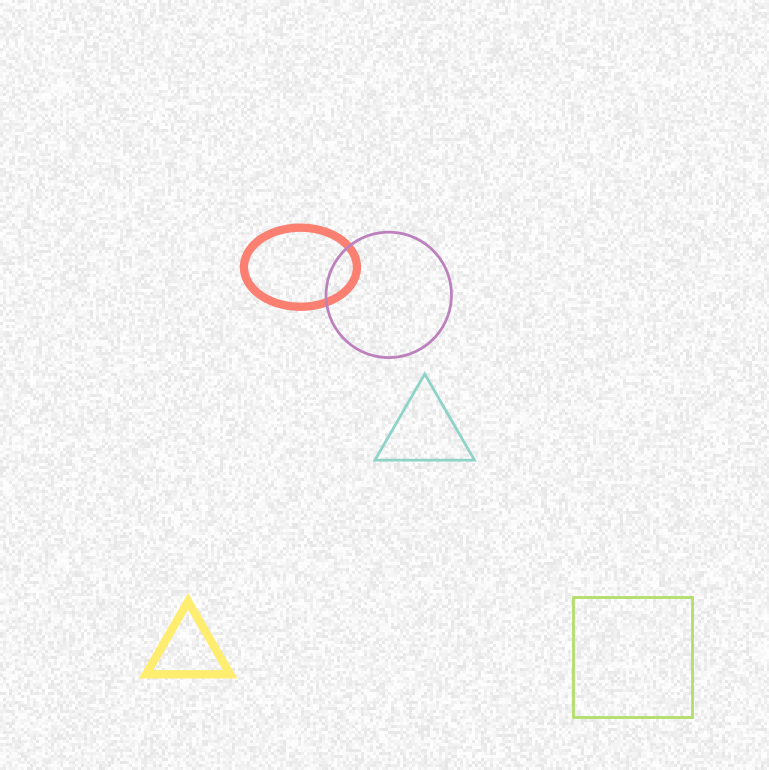[{"shape": "triangle", "thickness": 1, "radius": 0.37, "center": [0.552, 0.44]}, {"shape": "oval", "thickness": 3, "radius": 0.37, "center": [0.39, 0.653]}, {"shape": "square", "thickness": 1, "radius": 0.39, "center": [0.821, 0.147]}, {"shape": "circle", "thickness": 1, "radius": 0.41, "center": [0.505, 0.617]}, {"shape": "triangle", "thickness": 3, "radius": 0.32, "center": [0.244, 0.156]}]